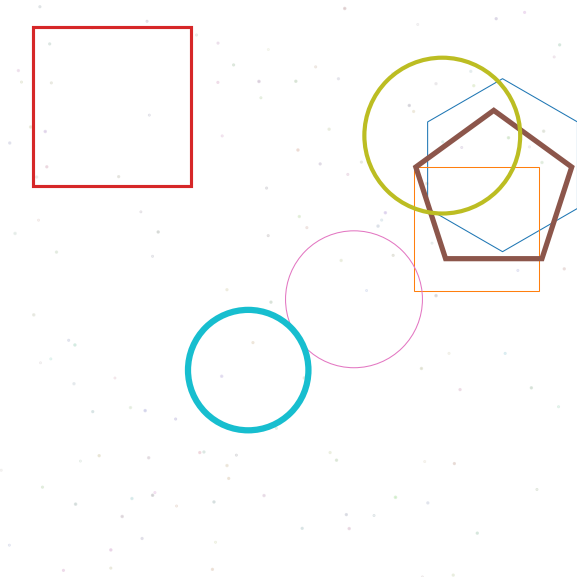[{"shape": "hexagon", "thickness": 0.5, "radius": 0.75, "center": [0.87, 0.713]}, {"shape": "square", "thickness": 0.5, "radius": 0.54, "center": [0.825, 0.603]}, {"shape": "square", "thickness": 1.5, "radius": 0.69, "center": [0.194, 0.815]}, {"shape": "pentagon", "thickness": 2.5, "radius": 0.71, "center": [0.855, 0.666]}, {"shape": "circle", "thickness": 0.5, "radius": 0.59, "center": [0.613, 0.481]}, {"shape": "circle", "thickness": 2, "radius": 0.67, "center": [0.766, 0.764]}, {"shape": "circle", "thickness": 3, "radius": 0.52, "center": [0.43, 0.358]}]